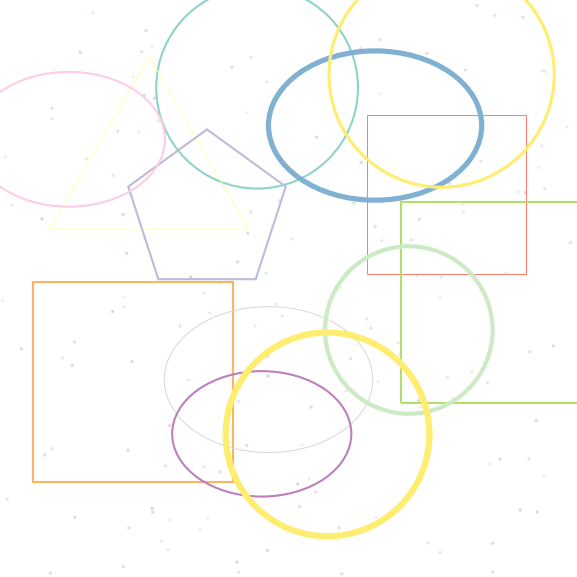[{"shape": "circle", "thickness": 1, "radius": 0.87, "center": [0.445, 0.847]}, {"shape": "triangle", "thickness": 0.5, "radius": 0.99, "center": [0.258, 0.702]}, {"shape": "pentagon", "thickness": 1, "radius": 0.72, "center": [0.358, 0.632]}, {"shape": "square", "thickness": 0.5, "radius": 0.69, "center": [0.773, 0.662]}, {"shape": "oval", "thickness": 2.5, "radius": 0.92, "center": [0.649, 0.782]}, {"shape": "square", "thickness": 1, "radius": 0.87, "center": [0.23, 0.337]}, {"shape": "square", "thickness": 1, "radius": 0.87, "center": [0.869, 0.475]}, {"shape": "oval", "thickness": 1, "radius": 0.83, "center": [0.119, 0.758]}, {"shape": "oval", "thickness": 0.5, "radius": 0.9, "center": [0.465, 0.342]}, {"shape": "oval", "thickness": 1, "radius": 0.78, "center": [0.453, 0.248]}, {"shape": "circle", "thickness": 2, "radius": 0.73, "center": [0.708, 0.428]}, {"shape": "circle", "thickness": 3, "radius": 0.88, "center": [0.567, 0.247]}, {"shape": "circle", "thickness": 1.5, "radius": 0.98, "center": [0.765, 0.87]}]